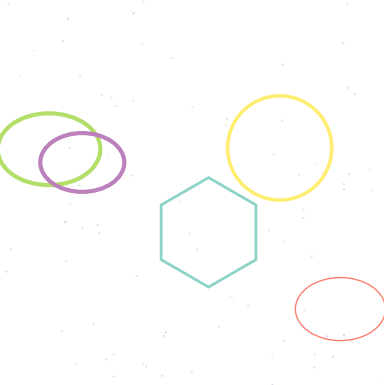[{"shape": "hexagon", "thickness": 2, "radius": 0.71, "center": [0.542, 0.397]}, {"shape": "oval", "thickness": 1, "radius": 0.58, "center": [0.884, 0.197]}, {"shape": "oval", "thickness": 3, "radius": 0.67, "center": [0.127, 0.612]}, {"shape": "oval", "thickness": 3, "radius": 0.55, "center": [0.214, 0.578]}, {"shape": "circle", "thickness": 2.5, "radius": 0.68, "center": [0.727, 0.616]}]